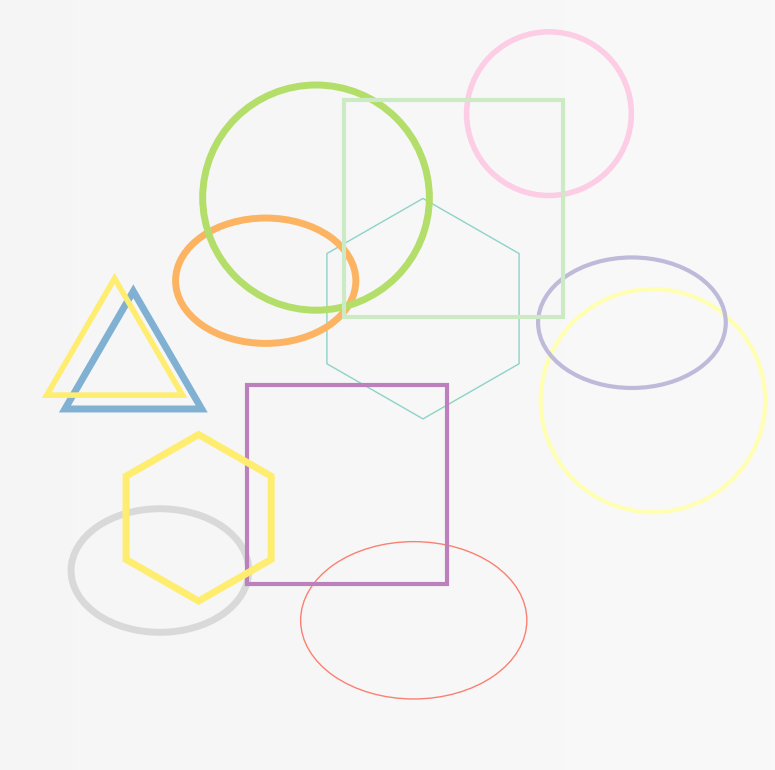[{"shape": "hexagon", "thickness": 0.5, "radius": 0.72, "center": [0.546, 0.599]}, {"shape": "circle", "thickness": 1.5, "radius": 0.72, "center": [0.843, 0.48]}, {"shape": "oval", "thickness": 1.5, "radius": 0.61, "center": [0.815, 0.581]}, {"shape": "oval", "thickness": 0.5, "radius": 0.73, "center": [0.534, 0.194]}, {"shape": "triangle", "thickness": 2.5, "radius": 0.51, "center": [0.172, 0.52]}, {"shape": "oval", "thickness": 2.5, "radius": 0.58, "center": [0.343, 0.635]}, {"shape": "circle", "thickness": 2.5, "radius": 0.73, "center": [0.408, 0.743]}, {"shape": "circle", "thickness": 2, "radius": 0.53, "center": [0.708, 0.852]}, {"shape": "oval", "thickness": 2.5, "radius": 0.57, "center": [0.206, 0.259]}, {"shape": "square", "thickness": 1.5, "radius": 0.65, "center": [0.448, 0.371]}, {"shape": "square", "thickness": 1.5, "radius": 0.7, "center": [0.585, 0.73]}, {"shape": "triangle", "thickness": 2, "radius": 0.51, "center": [0.148, 0.537]}, {"shape": "hexagon", "thickness": 2.5, "radius": 0.54, "center": [0.256, 0.328]}]